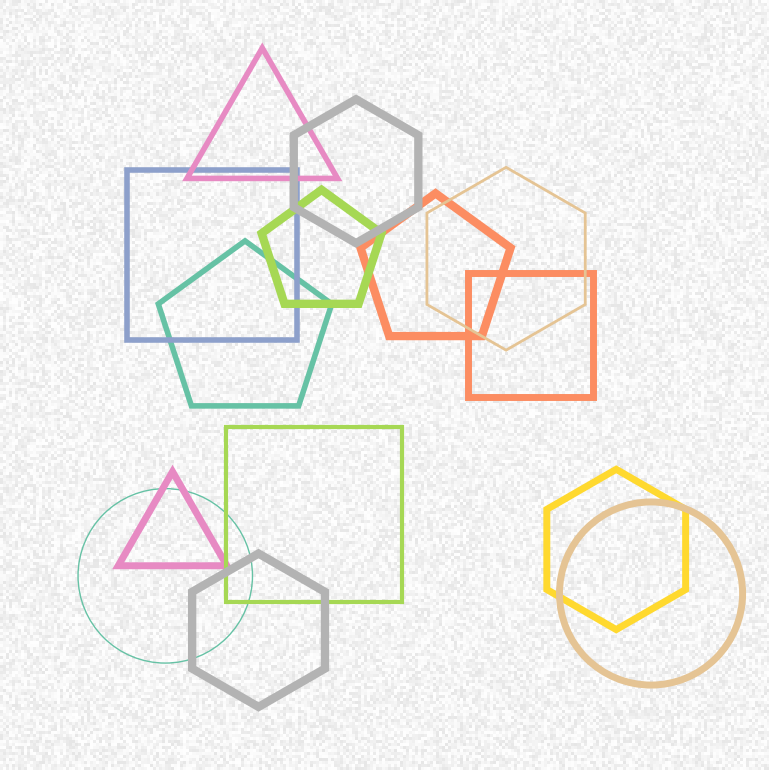[{"shape": "pentagon", "thickness": 2, "radius": 0.59, "center": [0.318, 0.569]}, {"shape": "circle", "thickness": 0.5, "radius": 0.57, "center": [0.215, 0.252]}, {"shape": "square", "thickness": 2.5, "radius": 0.4, "center": [0.689, 0.565]}, {"shape": "pentagon", "thickness": 3, "radius": 0.51, "center": [0.566, 0.646]}, {"shape": "square", "thickness": 2, "radius": 0.55, "center": [0.275, 0.668]}, {"shape": "triangle", "thickness": 2.5, "radius": 0.41, "center": [0.224, 0.306]}, {"shape": "triangle", "thickness": 2, "radius": 0.56, "center": [0.341, 0.825]}, {"shape": "square", "thickness": 1.5, "radius": 0.57, "center": [0.408, 0.332]}, {"shape": "pentagon", "thickness": 3, "radius": 0.41, "center": [0.418, 0.672]}, {"shape": "hexagon", "thickness": 2.5, "radius": 0.52, "center": [0.8, 0.286]}, {"shape": "hexagon", "thickness": 1, "radius": 0.59, "center": [0.657, 0.664]}, {"shape": "circle", "thickness": 2.5, "radius": 0.59, "center": [0.845, 0.229]}, {"shape": "hexagon", "thickness": 3, "radius": 0.47, "center": [0.462, 0.778]}, {"shape": "hexagon", "thickness": 3, "radius": 0.5, "center": [0.336, 0.182]}]